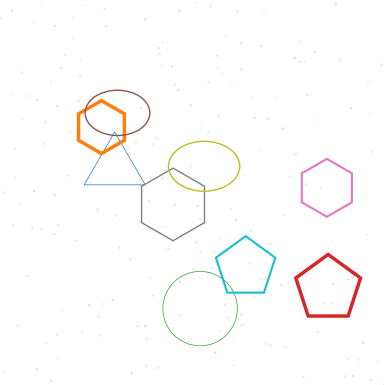[{"shape": "triangle", "thickness": 0.5, "radius": 0.46, "center": [0.298, 0.566]}, {"shape": "hexagon", "thickness": 2.5, "radius": 0.34, "center": [0.264, 0.67]}, {"shape": "circle", "thickness": 0.5, "radius": 0.48, "center": [0.52, 0.198]}, {"shape": "pentagon", "thickness": 2.5, "radius": 0.44, "center": [0.852, 0.251]}, {"shape": "oval", "thickness": 1, "radius": 0.42, "center": [0.305, 0.707]}, {"shape": "hexagon", "thickness": 1.5, "radius": 0.38, "center": [0.849, 0.512]}, {"shape": "hexagon", "thickness": 1, "radius": 0.47, "center": [0.449, 0.469]}, {"shape": "oval", "thickness": 1, "radius": 0.46, "center": [0.53, 0.568]}, {"shape": "pentagon", "thickness": 1.5, "radius": 0.41, "center": [0.638, 0.305]}]